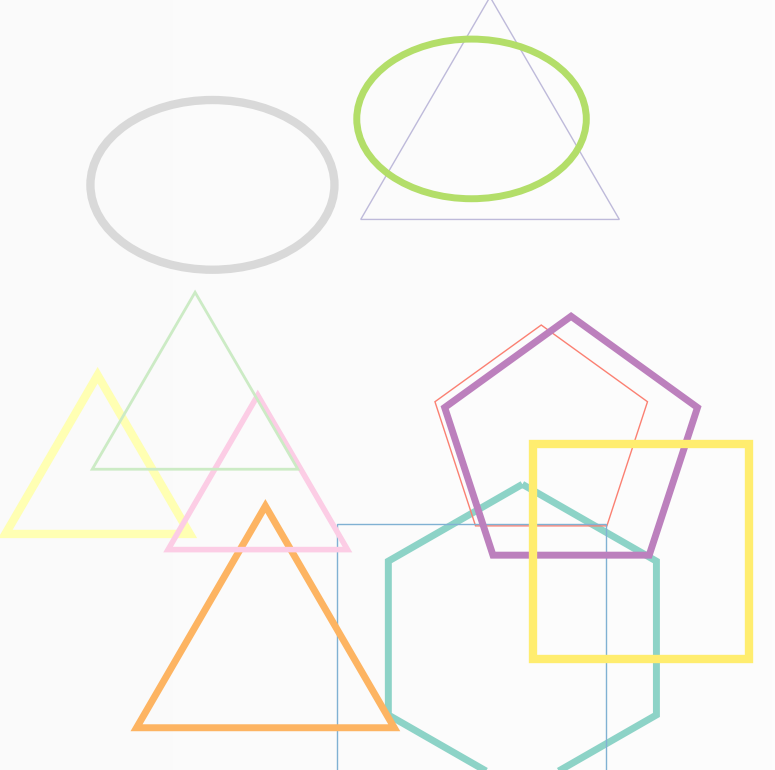[{"shape": "hexagon", "thickness": 2.5, "radius": 1.0, "center": [0.674, 0.171]}, {"shape": "triangle", "thickness": 3, "radius": 0.69, "center": [0.126, 0.375]}, {"shape": "triangle", "thickness": 0.5, "radius": 0.96, "center": [0.632, 0.811]}, {"shape": "pentagon", "thickness": 0.5, "radius": 0.72, "center": [0.698, 0.434]}, {"shape": "square", "thickness": 0.5, "radius": 0.87, "center": [0.608, 0.146]}, {"shape": "triangle", "thickness": 2.5, "radius": 0.96, "center": [0.342, 0.151]}, {"shape": "oval", "thickness": 2.5, "radius": 0.74, "center": [0.608, 0.846]}, {"shape": "triangle", "thickness": 2, "radius": 0.67, "center": [0.333, 0.353]}, {"shape": "oval", "thickness": 3, "radius": 0.79, "center": [0.274, 0.76]}, {"shape": "pentagon", "thickness": 2.5, "radius": 0.86, "center": [0.737, 0.418]}, {"shape": "triangle", "thickness": 1, "radius": 0.77, "center": [0.252, 0.467]}, {"shape": "square", "thickness": 3, "radius": 0.7, "center": [0.827, 0.284]}]